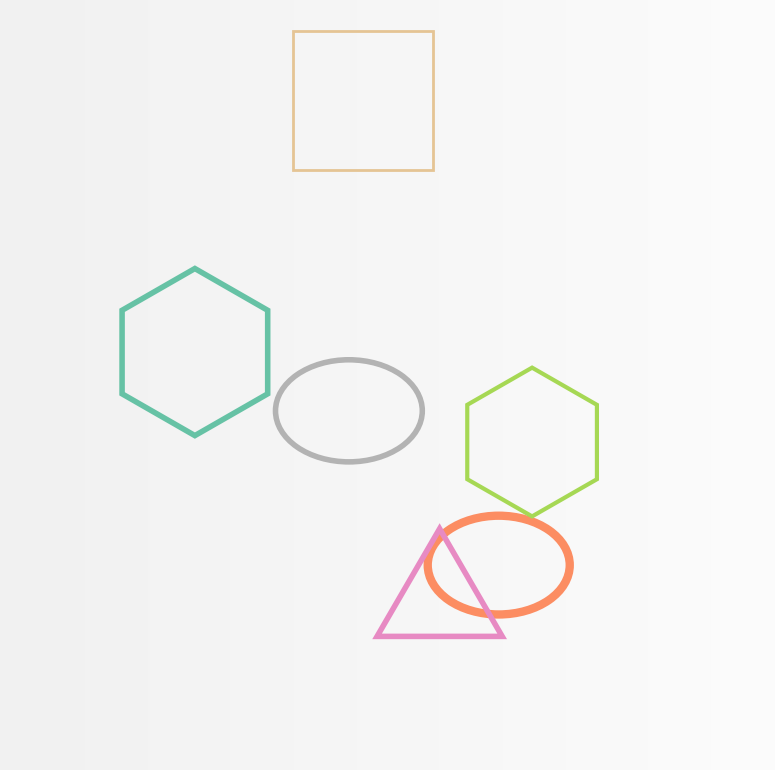[{"shape": "hexagon", "thickness": 2, "radius": 0.54, "center": [0.251, 0.543]}, {"shape": "oval", "thickness": 3, "radius": 0.46, "center": [0.644, 0.266]}, {"shape": "triangle", "thickness": 2, "radius": 0.47, "center": [0.567, 0.22]}, {"shape": "hexagon", "thickness": 1.5, "radius": 0.48, "center": [0.687, 0.426]}, {"shape": "square", "thickness": 1, "radius": 0.45, "center": [0.468, 0.869]}, {"shape": "oval", "thickness": 2, "radius": 0.47, "center": [0.45, 0.466]}]